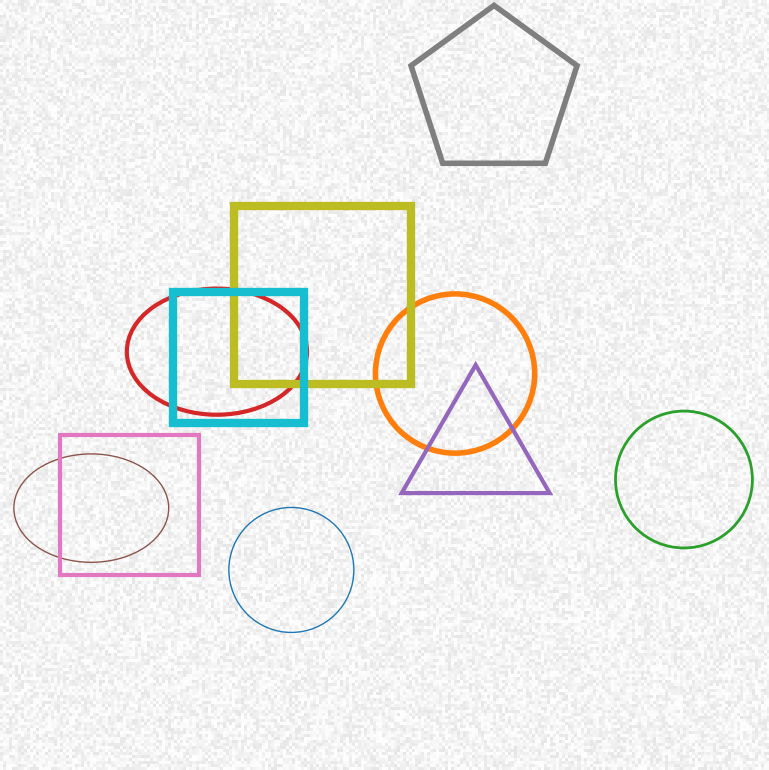[{"shape": "circle", "thickness": 0.5, "radius": 0.41, "center": [0.378, 0.26]}, {"shape": "circle", "thickness": 2, "radius": 0.52, "center": [0.591, 0.515]}, {"shape": "circle", "thickness": 1, "radius": 0.44, "center": [0.888, 0.377]}, {"shape": "oval", "thickness": 1.5, "radius": 0.59, "center": [0.282, 0.543]}, {"shape": "triangle", "thickness": 1.5, "radius": 0.55, "center": [0.618, 0.415]}, {"shape": "oval", "thickness": 0.5, "radius": 0.5, "center": [0.119, 0.34]}, {"shape": "square", "thickness": 1.5, "radius": 0.45, "center": [0.168, 0.344]}, {"shape": "pentagon", "thickness": 2, "radius": 0.57, "center": [0.642, 0.88]}, {"shape": "square", "thickness": 3, "radius": 0.58, "center": [0.419, 0.617]}, {"shape": "square", "thickness": 3, "radius": 0.43, "center": [0.309, 0.536]}]